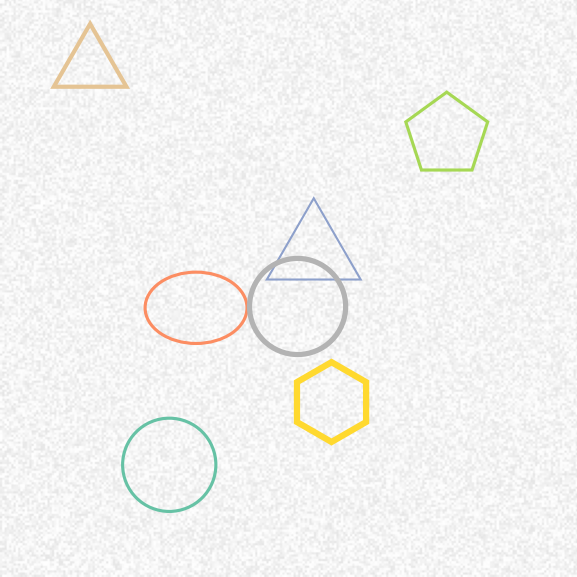[{"shape": "circle", "thickness": 1.5, "radius": 0.4, "center": [0.293, 0.194]}, {"shape": "oval", "thickness": 1.5, "radius": 0.44, "center": [0.339, 0.466]}, {"shape": "triangle", "thickness": 1, "radius": 0.47, "center": [0.543, 0.562]}, {"shape": "pentagon", "thickness": 1.5, "radius": 0.37, "center": [0.774, 0.765]}, {"shape": "hexagon", "thickness": 3, "radius": 0.35, "center": [0.574, 0.303]}, {"shape": "triangle", "thickness": 2, "radius": 0.36, "center": [0.156, 0.885]}, {"shape": "circle", "thickness": 2.5, "radius": 0.42, "center": [0.515, 0.468]}]